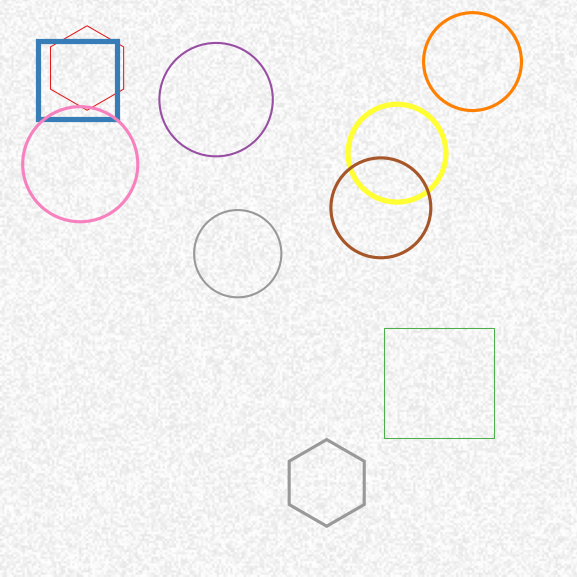[{"shape": "hexagon", "thickness": 0.5, "radius": 0.37, "center": [0.151, 0.881]}, {"shape": "square", "thickness": 2.5, "radius": 0.34, "center": [0.134, 0.861]}, {"shape": "square", "thickness": 0.5, "radius": 0.47, "center": [0.76, 0.336]}, {"shape": "circle", "thickness": 1, "radius": 0.49, "center": [0.374, 0.827]}, {"shape": "circle", "thickness": 1.5, "radius": 0.42, "center": [0.818, 0.892]}, {"shape": "circle", "thickness": 2.5, "radius": 0.42, "center": [0.687, 0.734]}, {"shape": "circle", "thickness": 1.5, "radius": 0.43, "center": [0.659, 0.639]}, {"shape": "circle", "thickness": 1.5, "radius": 0.5, "center": [0.139, 0.715]}, {"shape": "hexagon", "thickness": 1.5, "radius": 0.38, "center": [0.566, 0.163]}, {"shape": "circle", "thickness": 1, "radius": 0.38, "center": [0.412, 0.56]}]